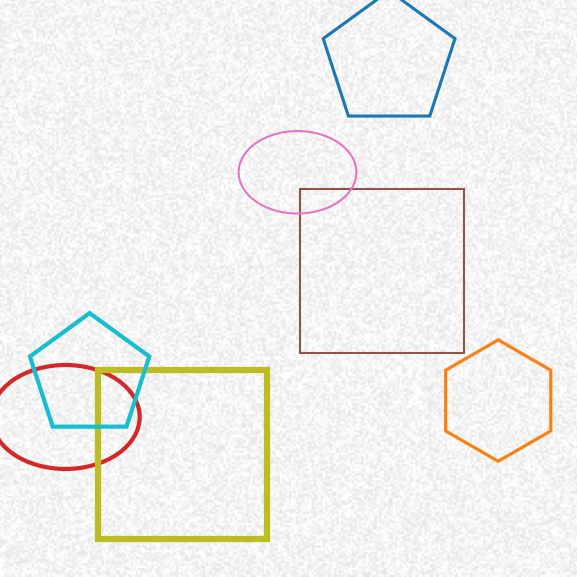[{"shape": "pentagon", "thickness": 1.5, "radius": 0.6, "center": [0.674, 0.895]}, {"shape": "hexagon", "thickness": 1.5, "radius": 0.53, "center": [0.863, 0.305]}, {"shape": "oval", "thickness": 2, "radius": 0.64, "center": [0.113, 0.277]}, {"shape": "square", "thickness": 1, "radius": 0.71, "center": [0.661, 0.53]}, {"shape": "oval", "thickness": 1, "radius": 0.51, "center": [0.515, 0.701]}, {"shape": "square", "thickness": 3, "radius": 0.73, "center": [0.316, 0.212]}, {"shape": "pentagon", "thickness": 2, "radius": 0.54, "center": [0.155, 0.348]}]